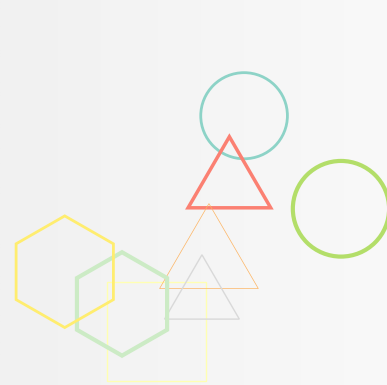[{"shape": "circle", "thickness": 2, "radius": 0.56, "center": [0.63, 0.699]}, {"shape": "square", "thickness": 1, "radius": 0.64, "center": [0.405, 0.139]}, {"shape": "triangle", "thickness": 2.5, "radius": 0.62, "center": [0.592, 0.522]}, {"shape": "triangle", "thickness": 0.5, "radius": 0.74, "center": [0.539, 0.324]}, {"shape": "circle", "thickness": 3, "radius": 0.62, "center": [0.88, 0.458]}, {"shape": "triangle", "thickness": 1, "radius": 0.56, "center": [0.521, 0.227]}, {"shape": "hexagon", "thickness": 3, "radius": 0.67, "center": [0.315, 0.211]}, {"shape": "hexagon", "thickness": 2, "radius": 0.72, "center": [0.167, 0.294]}]